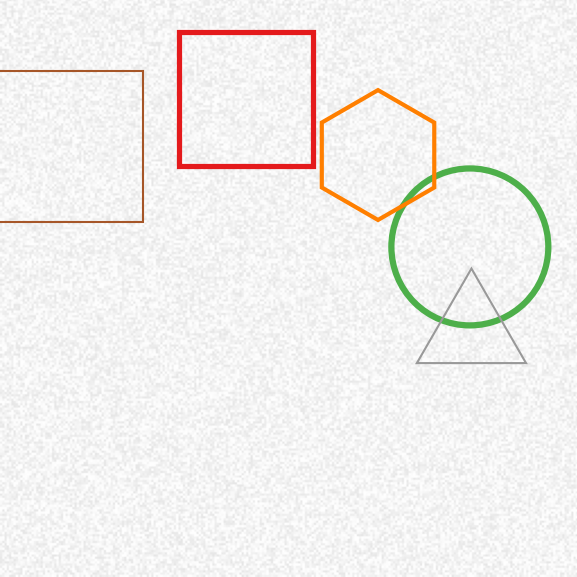[{"shape": "square", "thickness": 2.5, "radius": 0.58, "center": [0.426, 0.827]}, {"shape": "circle", "thickness": 3, "radius": 0.68, "center": [0.814, 0.572]}, {"shape": "hexagon", "thickness": 2, "radius": 0.56, "center": [0.655, 0.731]}, {"shape": "square", "thickness": 1, "radius": 0.65, "center": [0.117, 0.745]}, {"shape": "triangle", "thickness": 1, "radius": 0.55, "center": [0.816, 0.425]}]